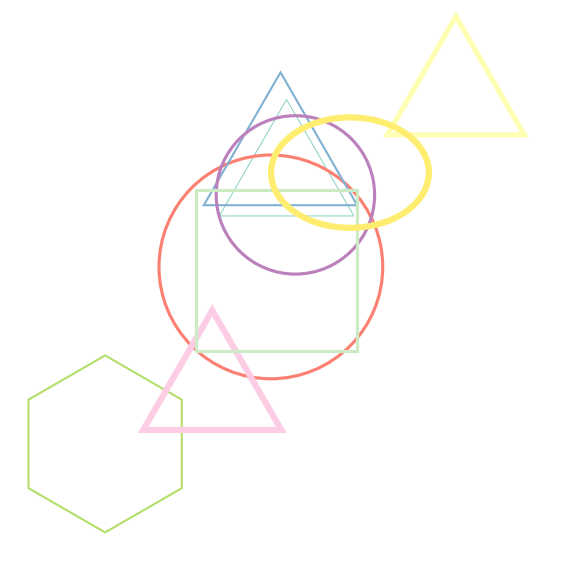[{"shape": "triangle", "thickness": 0.5, "radius": 0.67, "center": [0.496, 0.692]}, {"shape": "triangle", "thickness": 2.5, "radius": 0.68, "center": [0.789, 0.834]}, {"shape": "circle", "thickness": 1.5, "radius": 0.97, "center": [0.469, 0.537]}, {"shape": "triangle", "thickness": 1, "radius": 0.77, "center": [0.486, 0.72]}, {"shape": "hexagon", "thickness": 1, "radius": 0.77, "center": [0.182, 0.23]}, {"shape": "triangle", "thickness": 3, "radius": 0.69, "center": [0.368, 0.324]}, {"shape": "circle", "thickness": 1.5, "radius": 0.69, "center": [0.512, 0.662]}, {"shape": "square", "thickness": 1.5, "radius": 0.7, "center": [0.478, 0.53]}, {"shape": "oval", "thickness": 3, "radius": 0.68, "center": [0.606, 0.7]}]